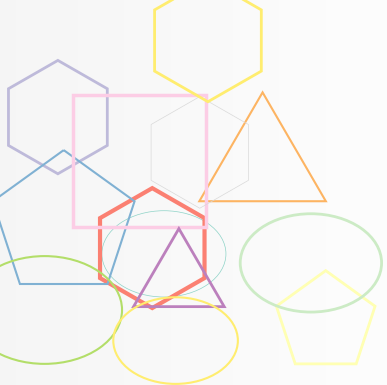[{"shape": "oval", "thickness": 0.5, "radius": 0.8, "center": [0.423, 0.341]}, {"shape": "pentagon", "thickness": 2, "radius": 0.67, "center": [0.841, 0.163]}, {"shape": "hexagon", "thickness": 2, "radius": 0.74, "center": [0.149, 0.696]}, {"shape": "hexagon", "thickness": 3, "radius": 0.78, "center": [0.393, 0.356]}, {"shape": "pentagon", "thickness": 1.5, "radius": 0.96, "center": [0.164, 0.418]}, {"shape": "triangle", "thickness": 1.5, "radius": 0.94, "center": [0.678, 0.572]}, {"shape": "oval", "thickness": 1.5, "radius": 1.0, "center": [0.115, 0.195]}, {"shape": "square", "thickness": 2.5, "radius": 0.86, "center": [0.361, 0.583]}, {"shape": "hexagon", "thickness": 0.5, "radius": 0.73, "center": [0.516, 0.604]}, {"shape": "triangle", "thickness": 2, "radius": 0.68, "center": [0.462, 0.271]}, {"shape": "oval", "thickness": 2, "radius": 0.91, "center": [0.802, 0.317]}, {"shape": "oval", "thickness": 1.5, "radius": 0.8, "center": [0.453, 0.115]}, {"shape": "hexagon", "thickness": 2, "radius": 0.8, "center": [0.537, 0.895]}]